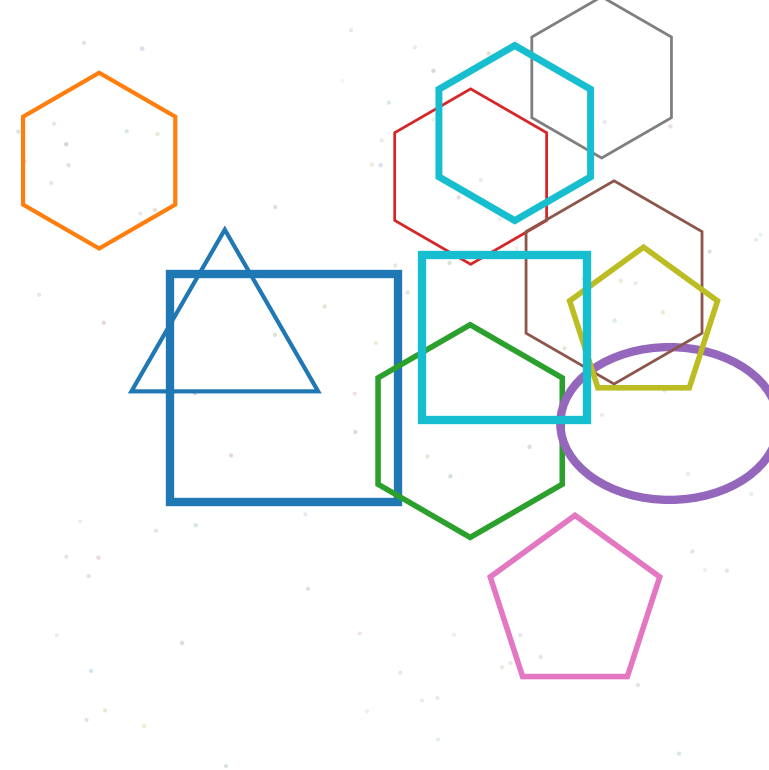[{"shape": "triangle", "thickness": 1.5, "radius": 0.7, "center": [0.292, 0.562]}, {"shape": "square", "thickness": 3, "radius": 0.74, "center": [0.368, 0.496]}, {"shape": "hexagon", "thickness": 1.5, "radius": 0.57, "center": [0.129, 0.791]}, {"shape": "hexagon", "thickness": 2, "radius": 0.69, "center": [0.611, 0.44]}, {"shape": "hexagon", "thickness": 1, "radius": 0.57, "center": [0.611, 0.771]}, {"shape": "oval", "thickness": 3, "radius": 0.71, "center": [0.869, 0.45]}, {"shape": "hexagon", "thickness": 1, "radius": 0.66, "center": [0.797, 0.633]}, {"shape": "pentagon", "thickness": 2, "radius": 0.58, "center": [0.747, 0.215]}, {"shape": "hexagon", "thickness": 1, "radius": 0.52, "center": [0.781, 0.9]}, {"shape": "pentagon", "thickness": 2, "radius": 0.5, "center": [0.836, 0.578]}, {"shape": "hexagon", "thickness": 2.5, "radius": 0.57, "center": [0.669, 0.827]}, {"shape": "square", "thickness": 3, "radius": 0.54, "center": [0.655, 0.562]}]